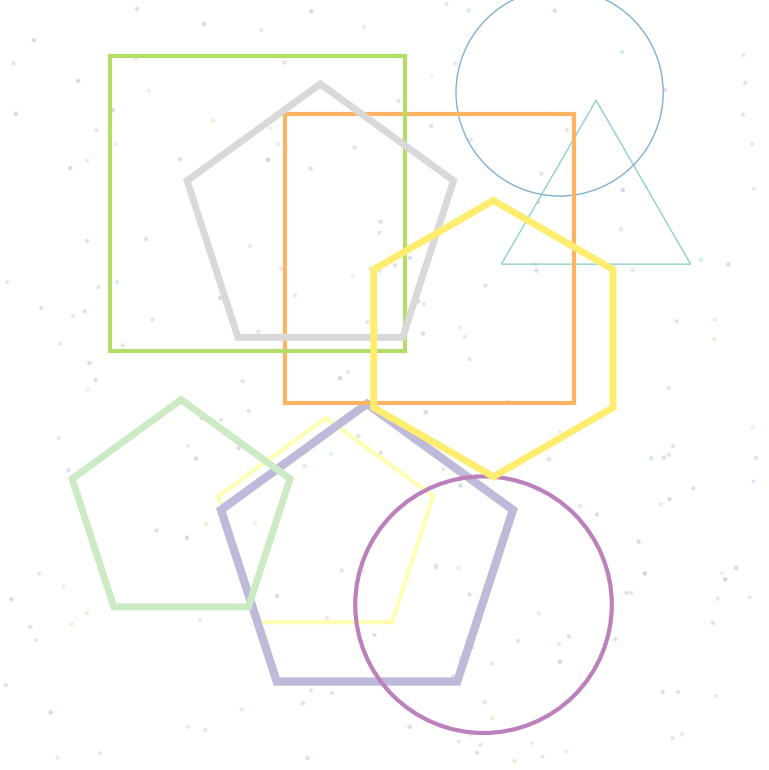[{"shape": "triangle", "thickness": 0.5, "radius": 0.71, "center": [0.774, 0.728]}, {"shape": "pentagon", "thickness": 1.5, "radius": 0.73, "center": [0.423, 0.311]}, {"shape": "pentagon", "thickness": 3, "radius": 1.0, "center": [0.477, 0.276]}, {"shape": "circle", "thickness": 0.5, "radius": 0.67, "center": [0.727, 0.88]}, {"shape": "square", "thickness": 1.5, "radius": 0.94, "center": [0.558, 0.664]}, {"shape": "square", "thickness": 1.5, "radius": 0.96, "center": [0.335, 0.735]}, {"shape": "pentagon", "thickness": 2.5, "radius": 0.91, "center": [0.416, 0.709]}, {"shape": "circle", "thickness": 1.5, "radius": 0.83, "center": [0.628, 0.215]}, {"shape": "pentagon", "thickness": 2.5, "radius": 0.74, "center": [0.235, 0.332]}, {"shape": "hexagon", "thickness": 2.5, "radius": 0.9, "center": [0.641, 0.56]}]